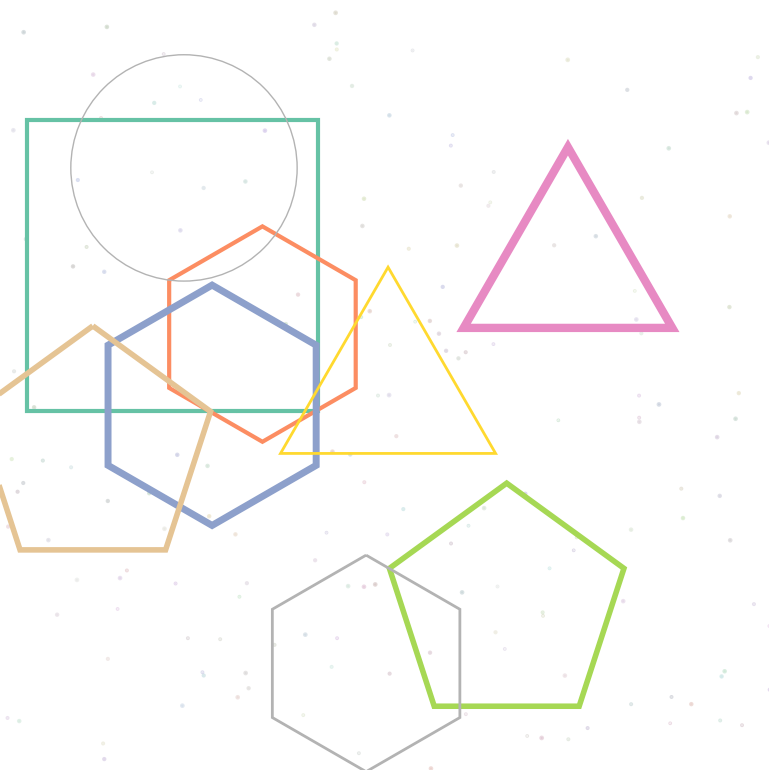[{"shape": "square", "thickness": 1.5, "radius": 0.94, "center": [0.224, 0.655]}, {"shape": "hexagon", "thickness": 1.5, "radius": 0.7, "center": [0.341, 0.566]}, {"shape": "hexagon", "thickness": 2.5, "radius": 0.78, "center": [0.275, 0.474]}, {"shape": "triangle", "thickness": 3, "radius": 0.78, "center": [0.738, 0.652]}, {"shape": "pentagon", "thickness": 2, "radius": 0.8, "center": [0.658, 0.212]}, {"shape": "triangle", "thickness": 1, "radius": 0.81, "center": [0.504, 0.492]}, {"shape": "pentagon", "thickness": 2, "radius": 0.8, "center": [0.121, 0.416]}, {"shape": "circle", "thickness": 0.5, "radius": 0.73, "center": [0.239, 0.782]}, {"shape": "hexagon", "thickness": 1, "radius": 0.7, "center": [0.475, 0.138]}]